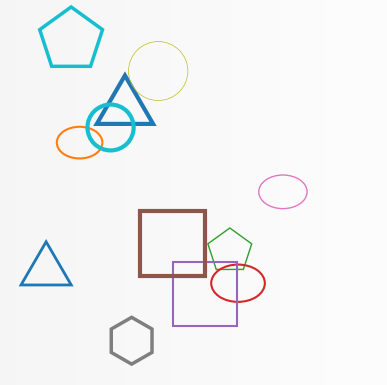[{"shape": "triangle", "thickness": 3, "radius": 0.42, "center": [0.322, 0.72]}, {"shape": "triangle", "thickness": 2, "radius": 0.37, "center": [0.119, 0.297]}, {"shape": "oval", "thickness": 1.5, "radius": 0.29, "center": [0.205, 0.63]}, {"shape": "pentagon", "thickness": 1, "radius": 0.3, "center": [0.593, 0.348]}, {"shape": "oval", "thickness": 1.5, "radius": 0.35, "center": [0.614, 0.264]}, {"shape": "square", "thickness": 1.5, "radius": 0.41, "center": [0.529, 0.236]}, {"shape": "square", "thickness": 3, "radius": 0.42, "center": [0.444, 0.367]}, {"shape": "oval", "thickness": 1, "radius": 0.31, "center": [0.73, 0.502]}, {"shape": "hexagon", "thickness": 2.5, "radius": 0.3, "center": [0.34, 0.115]}, {"shape": "circle", "thickness": 0.5, "radius": 0.38, "center": [0.408, 0.816]}, {"shape": "circle", "thickness": 3, "radius": 0.3, "center": [0.285, 0.669]}, {"shape": "pentagon", "thickness": 2.5, "radius": 0.43, "center": [0.184, 0.897]}]